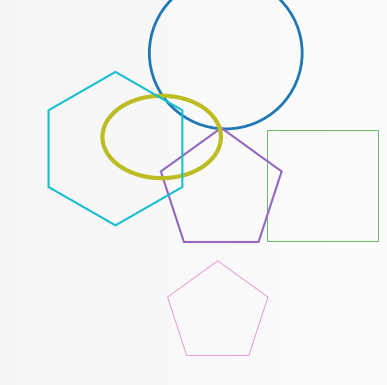[{"shape": "circle", "thickness": 2, "radius": 0.99, "center": [0.583, 0.862]}, {"shape": "square", "thickness": 0.5, "radius": 0.72, "center": [0.832, 0.517]}, {"shape": "pentagon", "thickness": 1.5, "radius": 0.82, "center": [0.571, 0.504]}, {"shape": "pentagon", "thickness": 0.5, "radius": 0.68, "center": [0.562, 0.186]}, {"shape": "oval", "thickness": 3, "radius": 0.76, "center": [0.417, 0.644]}, {"shape": "hexagon", "thickness": 1.5, "radius": 1.0, "center": [0.298, 0.614]}]